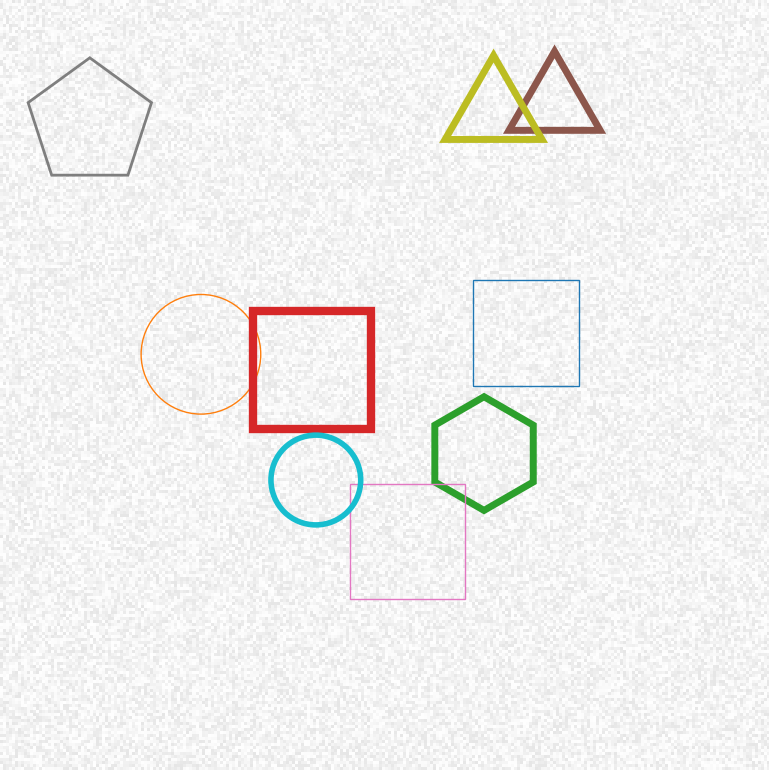[{"shape": "square", "thickness": 0.5, "radius": 0.34, "center": [0.683, 0.568]}, {"shape": "circle", "thickness": 0.5, "radius": 0.39, "center": [0.261, 0.54]}, {"shape": "hexagon", "thickness": 2.5, "radius": 0.37, "center": [0.629, 0.411]}, {"shape": "square", "thickness": 3, "radius": 0.38, "center": [0.405, 0.519]}, {"shape": "triangle", "thickness": 2.5, "radius": 0.34, "center": [0.72, 0.865]}, {"shape": "square", "thickness": 0.5, "radius": 0.37, "center": [0.529, 0.297]}, {"shape": "pentagon", "thickness": 1, "radius": 0.42, "center": [0.117, 0.841]}, {"shape": "triangle", "thickness": 2.5, "radius": 0.36, "center": [0.641, 0.855]}, {"shape": "circle", "thickness": 2, "radius": 0.29, "center": [0.41, 0.377]}]